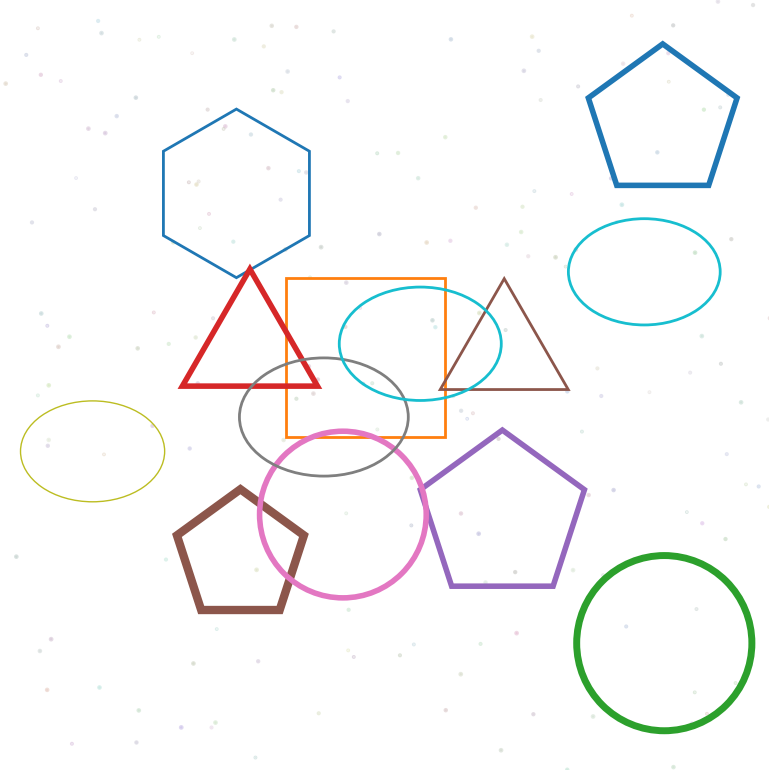[{"shape": "hexagon", "thickness": 1, "radius": 0.55, "center": [0.307, 0.749]}, {"shape": "pentagon", "thickness": 2, "radius": 0.51, "center": [0.861, 0.841]}, {"shape": "square", "thickness": 1, "radius": 0.52, "center": [0.475, 0.536]}, {"shape": "circle", "thickness": 2.5, "radius": 0.57, "center": [0.863, 0.165]}, {"shape": "triangle", "thickness": 2, "radius": 0.51, "center": [0.325, 0.549]}, {"shape": "pentagon", "thickness": 2, "radius": 0.56, "center": [0.652, 0.329]}, {"shape": "triangle", "thickness": 1, "radius": 0.48, "center": [0.655, 0.542]}, {"shape": "pentagon", "thickness": 3, "radius": 0.43, "center": [0.312, 0.278]}, {"shape": "circle", "thickness": 2, "radius": 0.54, "center": [0.445, 0.332]}, {"shape": "oval", "thickness": 1, "radius": 0.55, "center": [0.421, 0.458]}, {"shape": "oval", "thickness": 0.5, "radius": 0.47, "center": [0.12, 0.414]}, {"shape": "oval", "thickness": 1, "radius": 0.53, "center": [0.546, 0.554]}, {"shape": "oval", "thickness": 1, "radius": 0.49, "center": [0.837, 0.647]}]